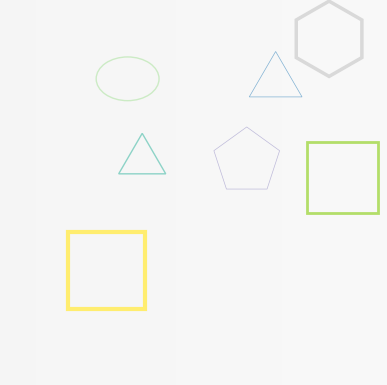[{"shape": "triangle", "thickness": 1, "radius": 0.35, "center": [0.367, 0.584]}, {"shape": "pentagon", "thickness": 0.5, "radius": 0.45, "center": [0.637, 0.581]}, {"shape": "triangle", "thickness": 0.5, "radius": 0.39, "center": [0.711, 0.788]}, {"shape": "square", "thickness": 2, "radius": 0.46, "center": [0.884, 0.539]}, {"shape": "hexagon", "thickness": 2.5, "radius": 0.49, "center": [0.849, 0.899]}, {"shape": "oval", "thickness": 1, "radius": 0.41, "center": [0.329, 0.795]}, {"shape": "square", "thickness": 3, "radius": 0.5, "center": [0.275, 0.298]}]